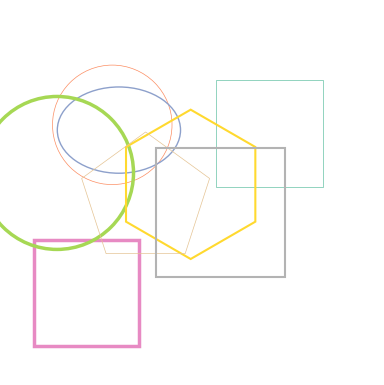[{"shape": "square", "thickness": 0.5, "radius": 0.7, "center": [0.699, 0.654]}, {"shape": "circle", "thickness": 0.5, "radius": 0.78, "center": [0.292, 0.676]}, {"shape": "oval", "thickness": 1, "radius": 0.8, "center": [0.309, 0.662]}, {"shape": "square", "thickness": 2.5, "radius": 0.69, "center": [0.224, 0.239]}, {"shape": "circle", "thickness": 2.5, "radius": 0.99, "center": [0.148, 0.551]}, {"shape": "hexagon", "thickness": 1.5, "radius": 0.97, "center": [0.495, 0.521]}, {"shape": "pentagon", "thickness": 0.5, "radius": 0.87, "center": [0.378, 0.483]}, {"shape": "square", "thickness": 1.5, "radius": 0.84, "center": [0.572, 0.448]}]